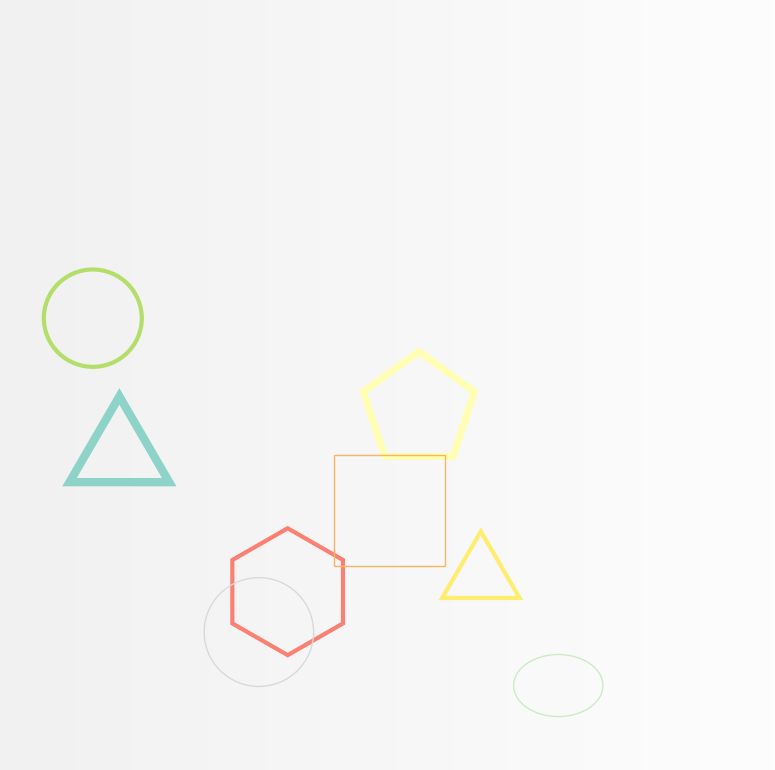[{"shape": "triangle", "thickness": 3, "radius": 0.37, "center": [0.154, 0.411]}, {"shape": "pentagon", "thickness": 2.5, "radius": 0.38, "center": [0.54, 0.468]}, {"shape": "hexagon", "thickness": 1.5, "radius": 0.41, "center": [0.371, 0.232]}, {"shape": "square", "thickness": 0.5, "radius": 0.36, "center": [0.503, 0.337]}, {"shape": "circle", "thickness": 1.5, "radius": 0.32, "center": [0.12, 0.587]}, {"shape": "circle", "thickness": 0.5, "radius": 0.35, "center": [0.334, 0.179]}, {"shape": "oval", "thickness": 0.5, "radius": 0.29, "center": [0.72, 0.11]}, {"shape": "triangle", "thickness": 1.5, "radius": 0.29, "center": [0.62, 0.252]}]